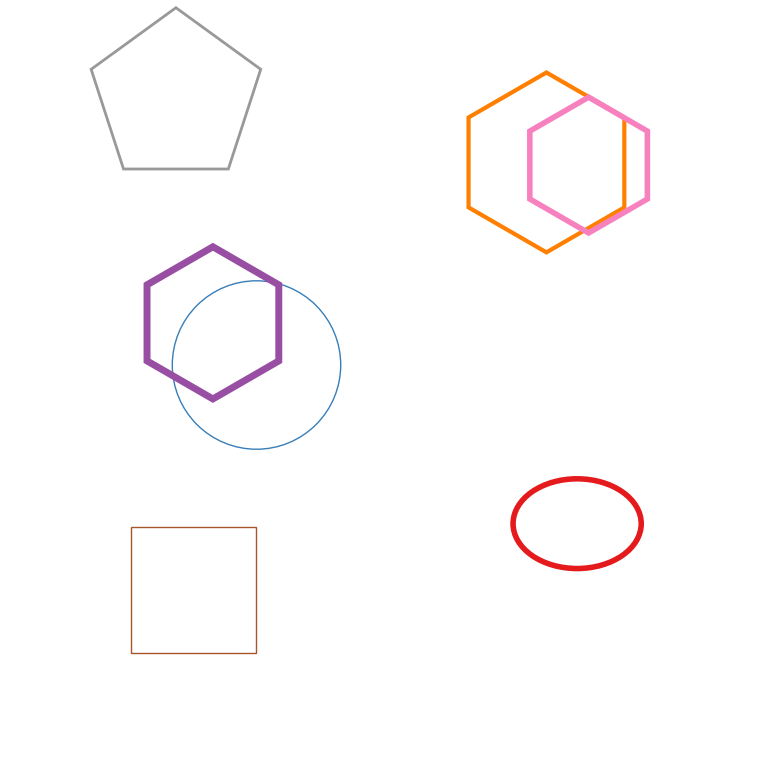[{"shape": "oval", "thickness": 2, "radius": 0.42, "center": [0.75, 0.32]}, {"shape": "circle", "thickness": 0.5, "radius": 0.55, "center": [0.333, 0.526]}, {"shape": "hexagon", "thickness": 2.5, "radius": 0.49, "center": [0.277, 0.581]}, {"shape": "hexagon", "thickness": 1.5, "radius": 0.58, "center": [0.71, 0.789]}, {"shape": "square", "thickness": 0.5, "radius": 0.41, "center": [0.251, 0.234]}, {"shape": "hexagon", "thickness": 2, "radius": 0.44, "center": [0.764, 0.786]}, {"shape": "pentagon", "thickness": 1, "radius": 0.58, "center": [0.228, 0.874]}]